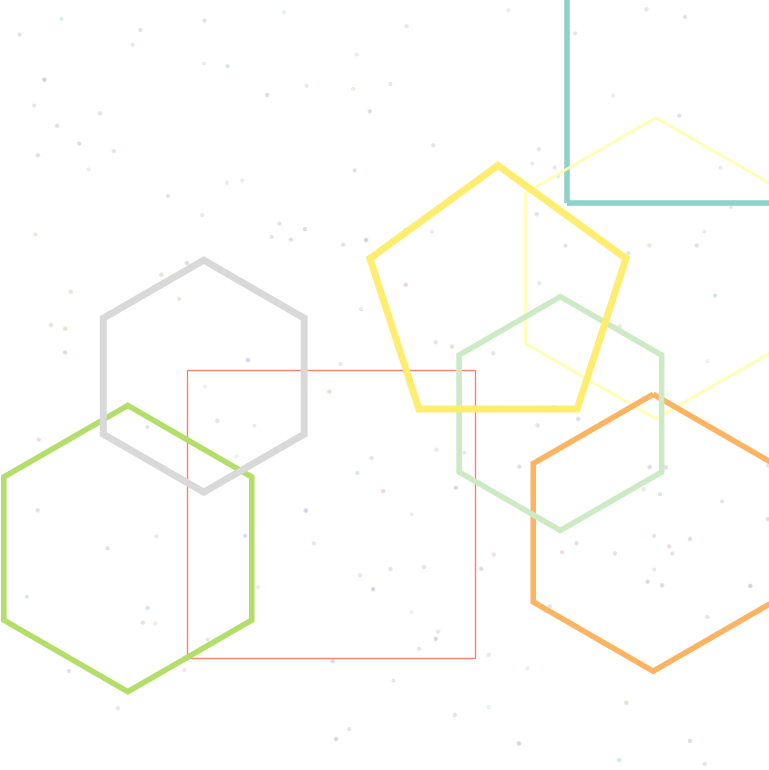[{"shape": "square", "thickness": 2, "radius": 0.7, "center": [0.875, 0.876]}, {"shape": "hexagon", "thickness": 1, "radius": 0.98, "center": [0.852, 0.652]}, {"shape": "square", "thickness": 0.5, "radius": 0.93, "center": [0.43, 0.333]}, {"shape": "hexagon", "thickness": 2, "radius": 0.9, "center": [0.848, 0.308]}, {"shape": "hexagon", "thickness": 2, "radius": 0.93, "center": [0.166, 0.288]}, {"shape": "hexagon", "thickness": 2.5, "radius": 0.75, "center": [0.265, 0.511]}, {"shape": "hexagon", "thickness": 2, "radius": 0.76, "center": [0.728, 0.463]}, {"shape": "pentagon", "thickness": 2.5, "radius": 0.87, "center": [0.647, 0.61]}]